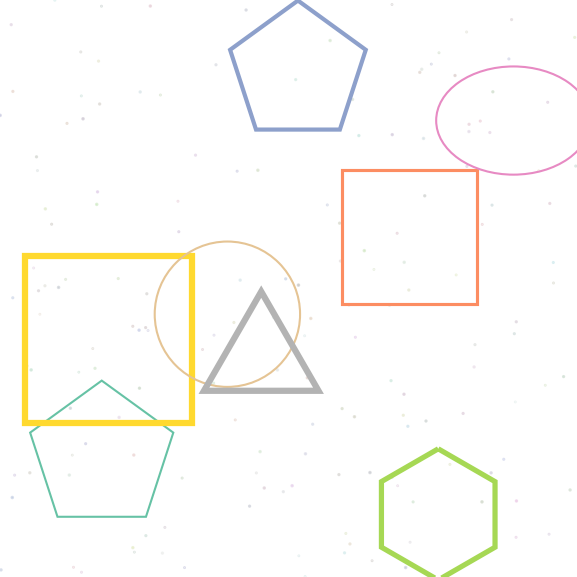[{"shape": "pentagon", "thickness": 1, "radius": 0.65, "center": [0.176, 0.21]}, {"shape": "square", "thickness": 1.5, "radius": 0.58, "center": [0.71, 0.589]}, {"shape": "pentagon", "thickness": 2, "radius": 0.62, "center": [0.516, 0.875]}, {"shape": "oval", "thickness": 1, "radius": 0.67, "center": [0.889, 0.79]}, {"shape": "hexagon", "thickness": 2.5, "radius": 0.57, "center": [0.759, 0.108]}, {"shape": "square", "thickness": 3, "radius": 0.72, "center": [0.187, 0.412]}, {"shape": "circle", "thickness": 1, "radius": 0.63, "center": [0.394, 0.455]}, {"shape": "triangle", "thickness": 3, "radius": 0.57, "center": [0.452, 0.38]}]